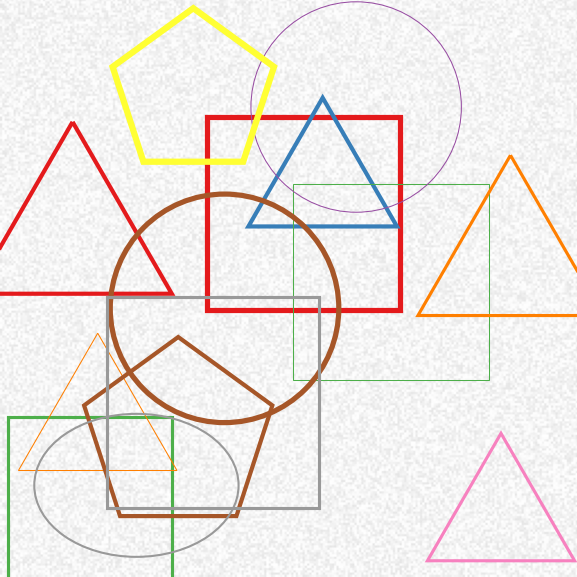[{"shape": "triangle", "thickness": 2, "radius": 0.99, "center": [0.126, 0.59]}, {"shape": "square", "thickness": 2.5, "radius": 0.83, "center": [0.525, 0.63]}, {"shape": "triangle", "thickness": 2, "radius": 0.74, "center": [0.559, 0.681]}, {"shape": "square", "thickness": 1.5, "radius": 0.71, "center": [0.155, 0.135]}, {"shape": "square", "thickness": 0.5, "radius": 0.85, "center": [0.677, 0.511]}, {"shape": "circle", "thickness": 0.5, "radius": 0.91, "center": [0.617, 0.814]}, {"shape": "triangle", "thickness": 0.5, "radius": 0.79, "center": [0.169, 0.264]}, {"shape": "triangle", "thickness": 1.5, "radius": 0.93, "center": [0.884, 0.545]}, {"shape": "pentagon", "thickness": 3, "radius": 0.73, "center": [0.335, 0.838]}, {"shape": "circle", "thickness": 2.5, "radius": 0.99, "center": [0.389, 0.465]}, {"shape": "pentagon", "thickness": 2, "radius": 0.86, "center": [0.309, 0.244]}, {"shape": "triangle", "thickness": 1.5, "radius": 0.74, "center": [0.868, 0.102]}, {"shape": "oval", "thickness": 1, "radius": 0.88, "center": [0.236, 0.159]}, {"shape": "square", "thickness": 1.5, "radius": 0.91, "center": [0.369, 0.302]}]